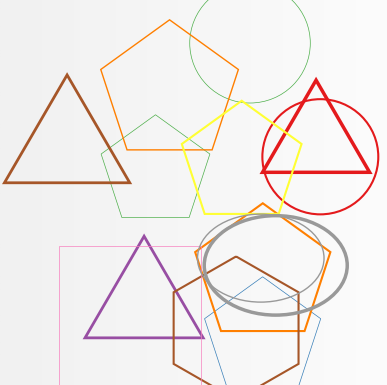[{"shape": "circle", "thickness": 1.5, "radius": 0.75, "center": [0.827, 0.593]}, {"shape": "triangle", "thickness": 2.5, "radius": 0.8, "center": [0.816, 0.632]}, {"shape": "pentagon", "thickness": 0.5, "radius": 0.79, "center": [0.678, 0.124]}, {"shape": "pentagon", "thickness": 0.5, "radius": 0.74, "center": [0.401, 0.554]}, {"shape": "circle", "thickness": 0.5, "radius": 0.78, "center": [0.645, 0.888]}, {"shape": "triangle", "thickness": 2, "radius": 0.88, "center": [0.372, 0.21]}, {"shape": "pentagon", "thickness": 1, "radius": 0.93, "center": [0.438, 0.762]}, {"shape": "pentagon", "thickness": 1.5, "radius": 0.92, "center": [0.678, 0.289]}, {"shape": "pentagon", "thickness": 1.5, "radius": 0.81, "center": [0.624, 0.576]}, {"shape": "hexagon", "thickness": 1.5, "radius": 0.93, "center": [0.609, 0.148]}, {"shape": "triangle", "thickness": 2, "radius": 0.93, "center": [0.173, 0.619]}, {"shape": "square", "thickness": 0.5, "radius": 0.92, "center": [0.336, 0.178]}, {"shape": "oval", "thickness": 1, "radius": 0.82, "center": [0.673, 0.33]}, {"shape": "oval", "thickness": 2.5, "radius": 0.92, "center": [0.712, 0.311]}]